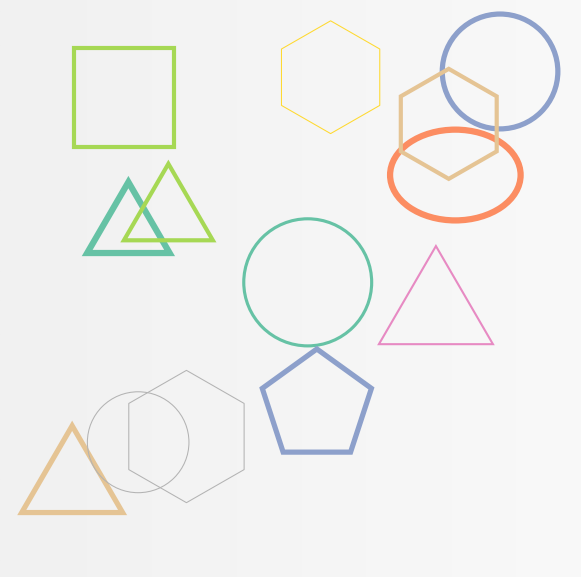[{"shape": "circle", "thickness": 1.5, "radius": 0.55, "center": [0.529, 0.51]}, {"shape": "triangle", "thickness": 3, "radius": 0.41, "center": [0.221, 0.602]}, {"shape": "oval", "thickness": 3, "radius": 0.56, "center": [0.783, 0.696]}, {"shape": "pentagon", "thickness": 2.5, "radius": 0.49, "center": [0.545, 0.296]}, {"shape": "circle", "thickness": 2.5, "radius": 0.5, "center": [0.86, 0.875]}, {"shape": "triangle", "thickness": 1, "radius": 0.57, "center": [0.75, 0.46]}, {"shape": "triangle", "thickness": 2, "radius": 0.44, "center": [0.29, 0.627]}, {"shape": "square", "thickness": 2, "radius": 0.43, "center": [0.214, 0.83]}, {"shape": "hexagon", "thickness": 0.5, "radius": 0.49, "center": [0.569, 0.865]}, {"shape": "triangle", "thickness": 2.5, "radius": 0.5, "center": [0.124, 0.162]}, {"shape": "hexagon", "thickness": 2, "radius": 0.48, "center": [0.772, 0.785]}, {"shape": "circle", "thickness": 0.5, "radius": 0.44, "center": [0.238, 0.233]}, {"shape": "hexagon", "thickness": 0.5, "radius": 0.57, "center": [0.321, 0.243]}]